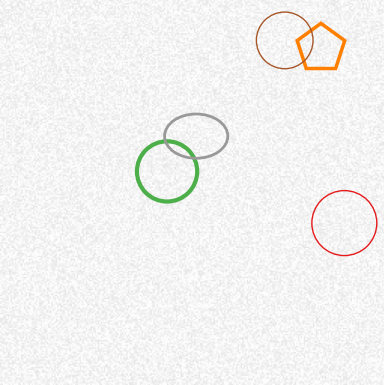[{"shape": "circle", "thickness": 1, "radius": 0.42, "center": [0.894, 0.421]}, {"shape": "circle", "thickness": 3, "radius": 0.39, "center": [0.434, 0.555]}, {"shape": "pentagon", "thickness": 2.5, "radius": 0.32, "center": [0.834, 0.875]}, {"shape": "circle", "thickness": 1, "radius": 0.37, "center": [0.74, 0.895]}, {"shape": "oval", "thickness": 2, "radius": 0.41, "center": [0.51, 0.646]}]